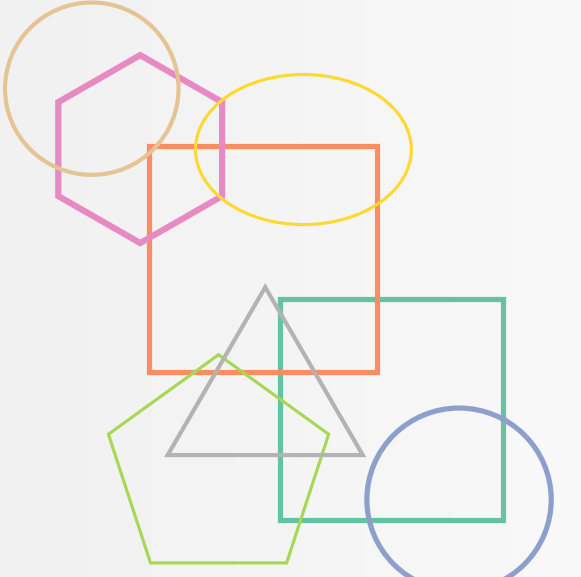[{"shape": "square", "thickness": 2.5, "radius": 0.96, "center": [0.674, 0.29]}, {"shape": "square", "thickness": 2.5, "radius": 0.98, "center": [0.453, 0.55]}, {"shape": "circle", "thickness": 2.5, "radius": 0.79, "center": [0.79, 0.134]}, {"shape": "hexagon", "thickness": 3, "radius": 0.81, "center": [0.241, 0.741]}, {"shape": "pentagon", "thickness": 1.5, "radius": 1.0, "center": [0.376, 0.186]}, {"shape": "oval", "thickness": 1.5, "radius": 0.93, "center": [0.522, 0.74]}, {"shape": "circle", "thickness": 2, "radius": 0.75, "center": [0.158, 0.846]}, {"shape": "triangle", "thickness": 2, "radius": 0.97, "center": [0.456, 0.308]}]